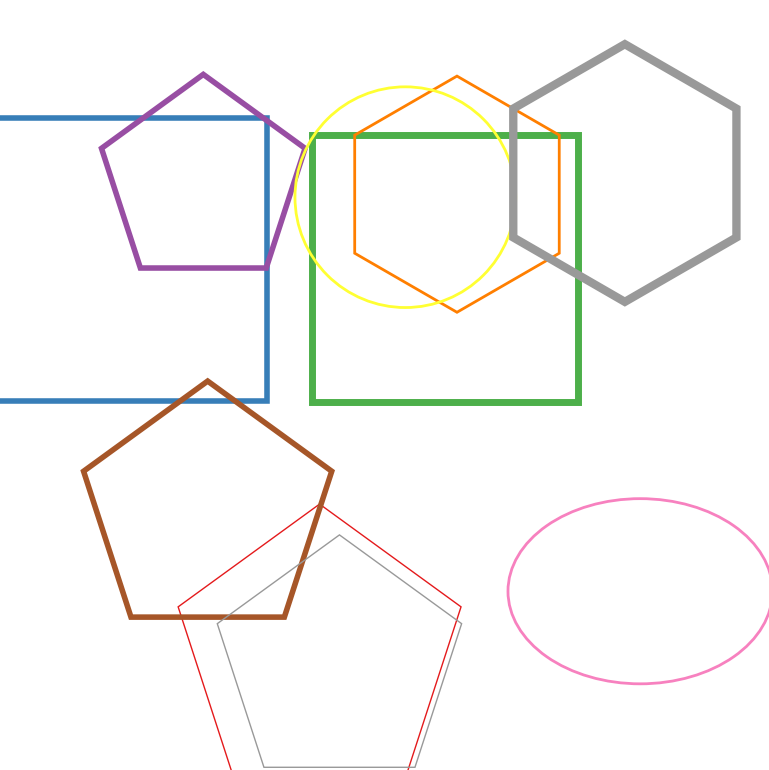[{"shape": "pentagon", "thickness": 0.5, "radius": 0.97, "center": [0.415, 0.152]}, {"shape": "square", "thickness": 2, "radius": 0.92, "center": [0.163, 0.663]}, {"shape": "square", "thickness": 2.5, "radius": 0.86, "center": [0.578, 0.651]}, {"shape": "pentagon", "thickness": 2, "radius": 0.7, "center": [0.264, 0.764]}, {"shape": "hexagon", "thickness": 1, "radius": 0.77, "center": [0.593, 0.748]}, {"shape": "circle", "thickness": 1, "radius": 0.72, "center": [0.526, 0.744]}, {"shape": "pentagon", "thickness": 2, "radius": 0.85, "center": [0.27, 0.336]}, {"shape": "oval", "thickness": 1, "radius": 0.86, "center": [0.831, 0.232]}, {"shape": "pentagon", "thickness": 0.5, "radius": 0.83, "center": [0.441, 0.138]}, {"shape": "hexagon", "thickness": 3, "radius": 0.84, "center": [0.812, 0.775]}]